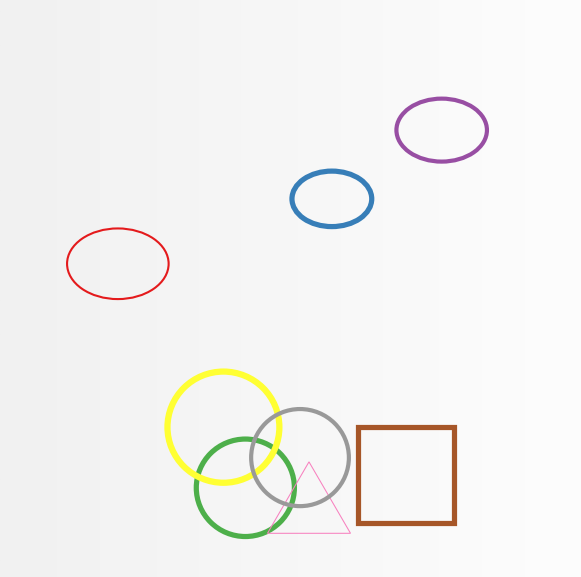[{"shape": "oval", "thickness": 1, "radius": 0.44, "center": [0.203, 0.542]}, {"shape": "oval", "thickness": 2.5, "radius": 0.34, "center": [0.571, 0.655]}, {"shape": "circle", "thickness": 2.5, "radius": 0.42, "center": [0.422, 0.154]}, {"shape": "oval", "thickness": 2, "radius": 0.39, "center": [0.76, 0.774]}, {"shape": "circle", "thickness": 3, "radius": 0.48, "center": [0.384, 0.259]}, {"shape": "square", "thickness": 2.5, "radius": 0.42, "center": [0.698, 0.177]}, {"shape": "triangle", "thickness": 0.5, "radius": 0.41, "center": [0.532, 0.117]}, {"shape": "circle", "thickness": 2, "radius": 0.42, "center": [0.516, 0.207]}]